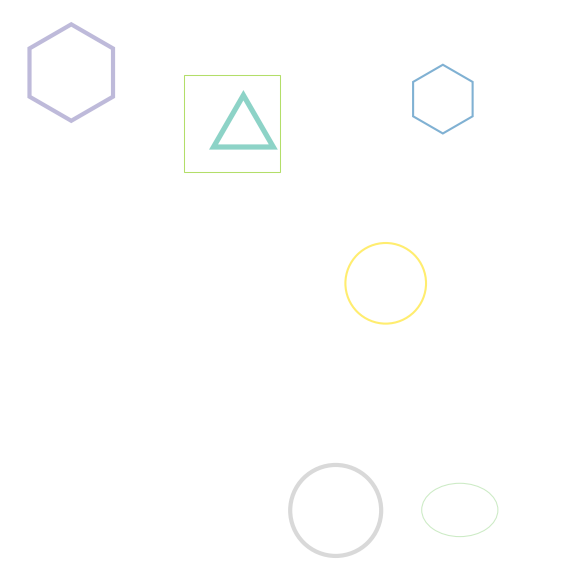[{"shape": "triangle", "thickness": 2.5, "radius": 0.3, "center": [0.421, 0.774]}, {"shape": "hexagon", "thickness": 2, "radius": 0.42, "center": [0.123, 0.873]}, {"shape": "hexagon", "thickness": 1, "radius": 0.3, "center": [0.767, 0.828]}, {"shape": "square", "thickness": 0.5, "radius": 0.42, "center": [0.402, 0.785]}, {"shape": "circle", "thickness": 2, "radius": 0.39, "center": [0.581, 0.115]}, {"shape": "oval", "thickness": 0.5, "radius": 0.33, "center": [0.796, 0.116]}, {"shape": "circle", "thickness": 1, "radius": 0.35, "center": [0.668, 0.509]}]